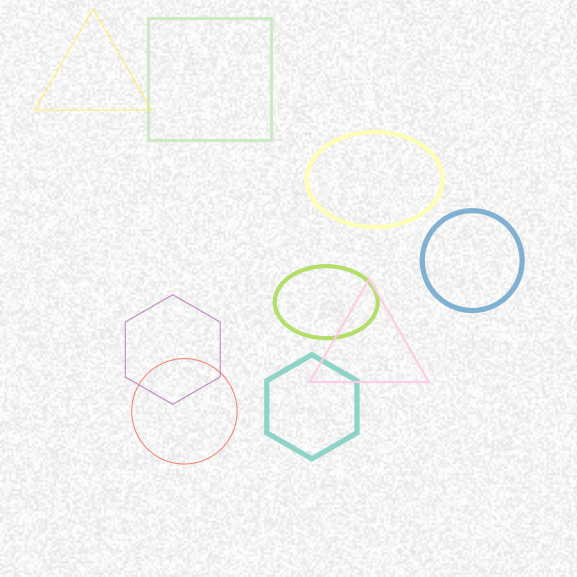[{"shape": "hexagon", "thickness": 2.5, "radius": 0.45, "center": [0.54, 0.295]}, {"shape": "oval", "thickness": 2, "radius": 0.59, "center": [0.649, 0.688]}, {"shape": "circle", "thickness": 0.5, "radius": 0.46, "center": [0.319, 0.287]}, {"shape": "circle", "thickness": 2.5, "radius": 0.43, "center": [0.818, 0.548]}, {"shape": "oval", "thickness": 2, "radius": 0.45, "center": [0.565, 0.476]}, {"shape": "triangle", "thickness": 1, "radius": 0.6, "center": [0.639, 0.397]}, {"shape": "hexagon", "thickness": 0.5, "radius": 0.47, "center": [0.299, 0.394]}, {"shape": "square", "thickness": 1.5, "radius": 0.53, "center": [0.363, 0.863]}, {"shape": "triangle", "thickness": 0.5, "radius": 0.58, "center": [0.161, 0.867]}]